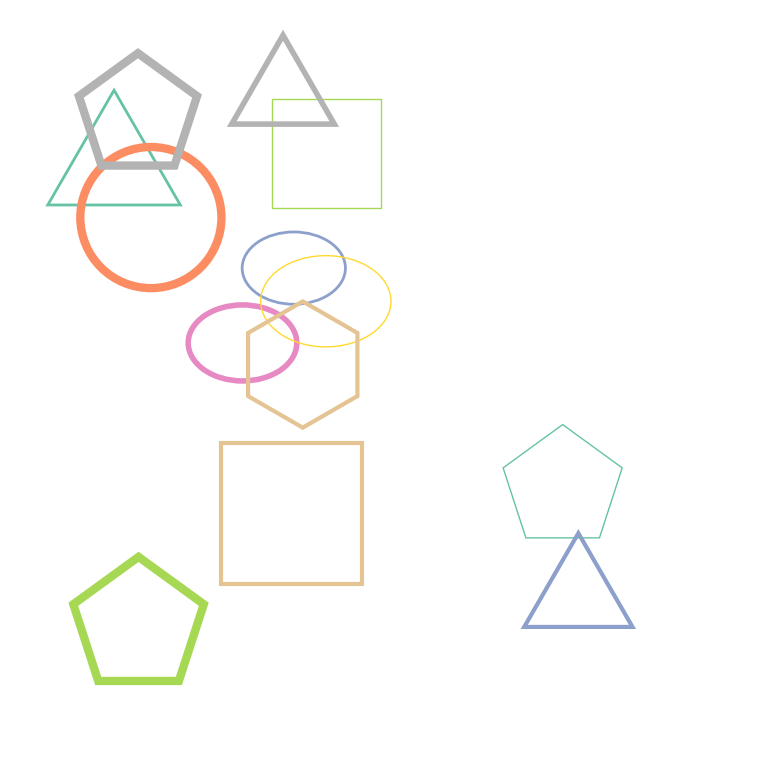[{"shape": "triangle", "thickness": 1, "radius": 0.5, "center": [0.148, 0.783]}, {"shape": "pentagon", "thickness": 0.5, "radius": 0.41, "center": [0.731, 0.367]}, {"shape": "circle", "thickness": 3, "radius": 0.46, "center": [0.196, 0.717]}, {"shape": "triangle", "thickness": 1.5, "radius": 0.41, "center": [0.751, 0.226]}, {"shape": "oval", "thickness": 1, "radius": 0.34, "center": [0.382, 0.652]}, {"shape": "oval", "thickness": 2, "radius": 0.35, "center": [0.315, 0.555]}, {"shape": "pentagon", "thickness": 3, "radius": 0.45, "center": [0.18, 0.188]}, {"shape": "square", "thickness": 0.5, "radius": 0.35, "center": [0.424, 0.801]}, {"shape": "oval", "thickness": 0.5, "radius": 0.42, "center": [0.423, 0.609]}, {"shape": "square", "thickness": 1.5, "radius": 0.46, "center": [0.378, 0.334]}, {"shape": "hexagon", "thickness": 1.5, "radius": 0.41, "center": [0.393, 0.527]}, {"shape": "pentagon", "thickness": 3, "radius": 0.4, "center": [0.179, 0.85]}, {"shape": "triangle", "thickness": 2, "radius": 0.38, "center": [0.368, 0.877]}]